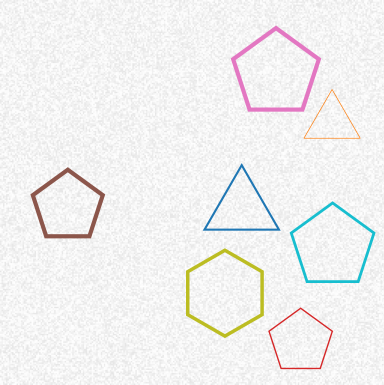[{"shape": "triangle", "thickness": 1.5, "radius": 0.56, "center": [0.628, 0.459]}, {"shape": "triangle", "thickness": 0.5, "radius": 0.42, "center": [0.863, 0.683]}, {"shape": "pentagon", "thickness": 1, "radius": 0.43, "center": [0.781, 0.113]}, {"shape": "pentagon", "thickness": 3, "radius": 0.48, "center": [0.176, 0.464]}, {"shape": "pentagon", "thickness": 3, "radius": 0.58, "center": [0.717, 0.81]}, {"shape": "hexagon", "thickness": 2.5, "radius": 0.56, "center": [0.584, 0.238]}, {"shape": "pentagon", "thickness": 2, "radius": 0.56, "center": [0.864, 0.36]}]